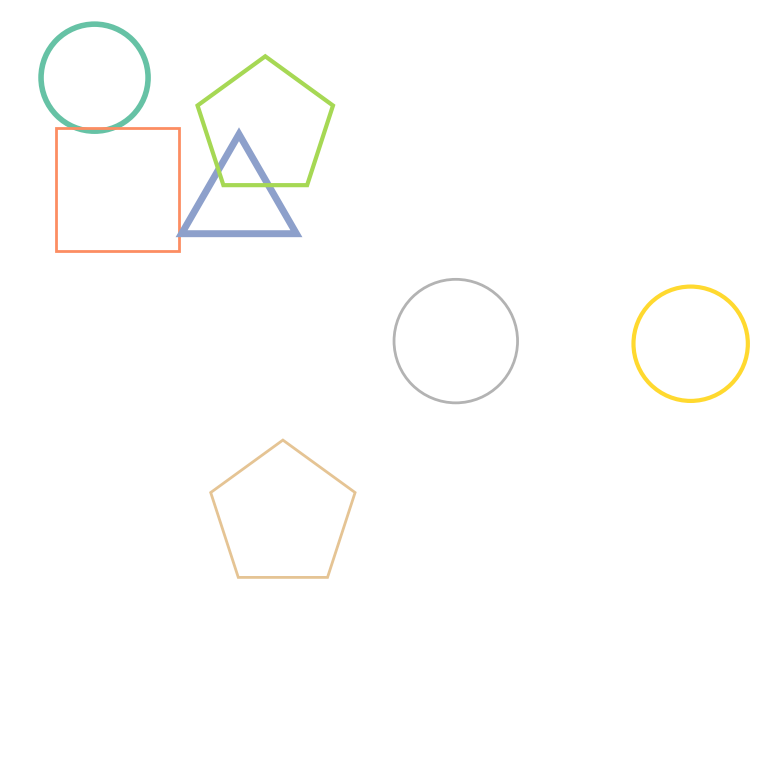[{"shape": "circle", "thickness": 2, "radius": 0.35, "center": [0.123, 0.899]}, {"shape": "square", "thickness": 1, "radius": 0.4, "center": [0.152, 0.754]}, {"shape": "triangle", "thickness": 2.5, "radius": 0.43, "center": [0.31, 0.74]}, {"shape": "pentagon", "thickness": 1.5, "radius": 0.46, "center": [0.344, 0.834]}, {"shape": "circle", "thickness": 1.5, "radius": 0.37, "center": [0.897, 0.554]}, {"shape": "pentagon", "thickness": 1, "radius": 0.49, "center": [0.367, 0.33]}, {"shape": "circle", "thickness": 1, "radius": 0.4, "center": [0.592, 0.557]}]